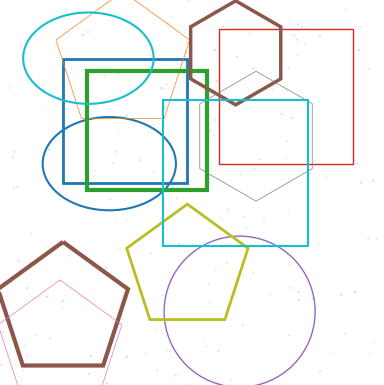[{"shape": "oval", "thickness": 1.5, "radius": 0.87, "center": [0.284, 0.575]}, {"shape": "square", "thickness": 2, "radius": 0.81, "center": [0.324, 0.685]}, {"shape": "pentagon", "thickness": 0.5, "radius": 0.91, "center": [0.319, 0.84]}, {"shape": "square", "thickness": 3, "radius": 0.78, "center": [0.381, 0.661]}, {"shape": "square", "thickness": 1, "radius": 0.87, "center": [0.743, 0.749]}, {"shape": "circle", "thickness": 1, "radius": 0.98, "center": [0.622, 0.191]}, {"shape": "pentagon", "thickness": 3, "radius": 0.89, "center": [0.164, 0.194]}, {"shape": "hexagon", "thickness": 2.5, "radius": 0.68, "center": [0.612, 0.863]}, {"shape": "pentagon", "thickness": 0.5, "radius": 0.84, "center": [0.156, 0.104]}, {"shape": "hexagon", "thickness": 0.5, "radius": 0.84, "center": [0.665, 0.646]}, {"shape": "pentagon", "thickness": 2, "radius": 0.83, "center": [0.487, 0.304]}, {"shape": "oval", "thickness": 1.5, "radius": 0.85, "center": [0.23, 0.849]}, {"shape": "square", "thickness": 1.5, "radius": 0.94, "center": [0.612, 0.551]}]